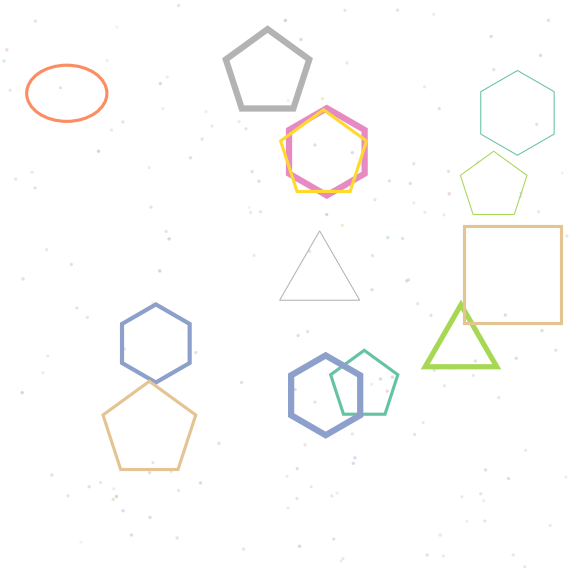[{"shape": "hexagon", "thickness": 0.5, "radius": 0.37, "center": [0.896, 0.804]}, {"shape": "pentagon", "thickness": 1.5, "radius": 0.31, "center": [0.631, 0.331]}, {"shape": "oval", "thickness": 1.5, "radius": 0.35, "center": [0.116, 0.838]}, {"shape": "hexagon", "thickness": 3, "radius": 0.35, "center": [0.564, 0.315]}, {"shape": "hexagon", "thickness": 2, "radius": 0.34, "center": [0.27, 0.404]}, {"shape": "hexagon", "thickness": 3, "radius": 0.38, "center": [0.566, 0.736]}, {"shape": "pentagon", "thickness": 0.5, "radius": 0.3, "center": [0.855, 0.677]}, {"shape": "triangle", "thickness": 2.5, "radius": 0.36, "center": [0.798, 0.4]}, {"shape": "pentagon", "thickness": 1.5, "radius": 0.39, "center": [0.56, 0.731]}, {"shape": "pentagon", "thickness": 1.5, "radius": 0.42, "center": [0.259, 0.254]}, {"shape": "square", "thickness": 1.5, "radius": 0.42, "center": [0.887, 0.524]}, {"shape": "triangle", "thickness": 0.5, "radius": 0.4, "center": [0.553, 0.519]}, {"shape": "pentagon", "thickness": 3, "radius": 0.38, "center": [0.463, 0.873]}]